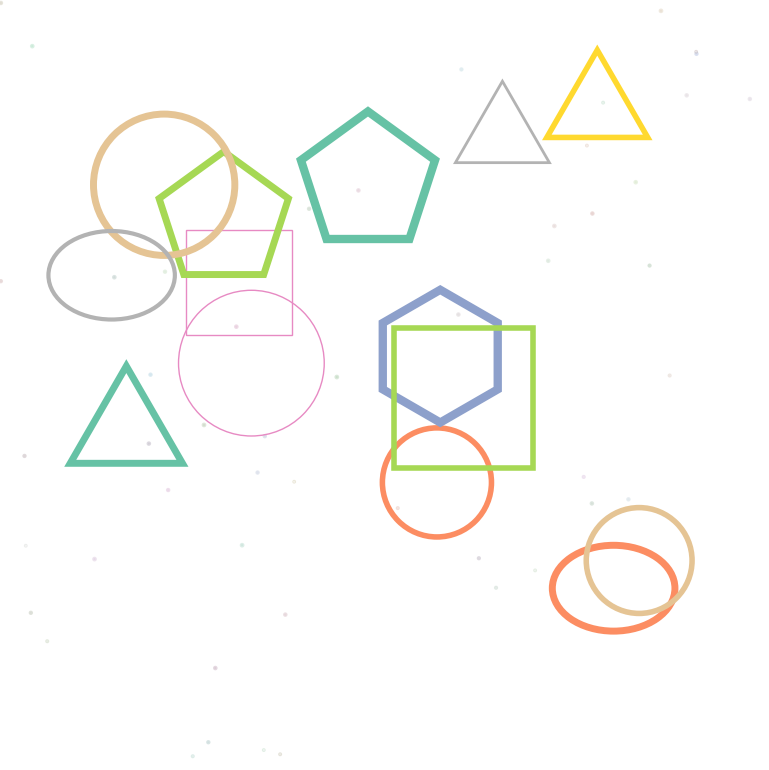[{"shape": "pentagon", "thickness": 3, "radius": 0.46, "center": [0.478, 0.764]}, {"shape": "triangle", "thickness": 2.5, "radius": 0.42, "center": [0.164, 0.44]}, {"shape": "oval", "thickness": 2.5, "radius": 0.4, "center": [0.797, 0.236]}, {"shape": "circle", "thickness": 2, "radius": 0.35, "center": [0.567, 0.373]}, {"shape": "hexagon", "thickness": 3, "radius": 0.43, "center": [0.572, 0.537]}, {"shape": "circle", "thickness": 0.5, "radius": 0.47, "center": [0.326, 0.528]}, {"shape": "square", "thickness": 0.5, "radius": 0.34, "center": [0.31, 0.633]}, {"shape": "pentagon", "thickness": 2.5, "radius": 0.44, "center": [0.291, 0.715]}, {"shape": "square", "thickness": 2, "radius": 0.45, "center": [0.602, 0.483]}, {"shape": "triangle", "thickness": 2, "radius": 0.38, "center": [0.776, 0.859]}, {"shape": "circle", "thickness": 2, "radius": 0.34, "center": [0.83, 0.272]}, {"shape": "circle", "thickness": 2.5, "radius": 0.46, "center": [0.213, 0.76]}, {"shape": "triangle", "thickness": 1, "radius": 0.35, "center": [0.652, 0.824]}, {"shape": "oval", "thickness": 1.5, "radius": 0.41, "center": [0.145, 0.643]}]